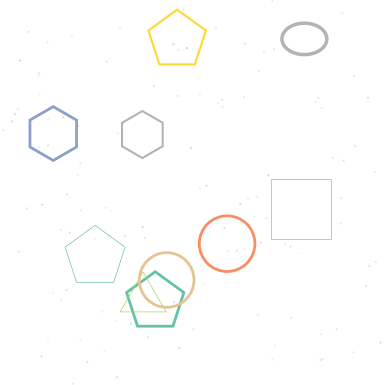[{"shape": "pentagon", "thickness": 0.5, "radius": 0.41, "center": [0.247, 0.333]}, {"shape": "pentagon", "thickness": 2, "radius": 0.39, "center": [0.403, 0.216]}, {"shape": "circle", "thickness": 2, "radius": 0.36, "center": [0.59, 0.367]}, {"shape": "hexagon", "thickness": 2, "radius": 0.35, "center": [0.138, 0.653]}, {"shape": "square", "thickness": 0.5, "radius": 0.39, "center": [0.781, 0.458]}, {"shape": "triangle", "thickness": 0.5, "radius": 0.35, "center": [0.372, 0.224]}, {"shape": "pentagon", "thickness": 1.5, "radius": 0.39, "center": [0.46, 0.896]}, {"shape": "circle", "thickness": 2, "radius": 0.35, "center": [0.433, 0.273]}, {"shape": "hexagon", "thickness": 1.5, "radius": 0.3, "center": [0.37, 0.651]}, {"shape": "oval", "thickness": 2.5, "radius": 0.29, "center": [0.791, 0.899]}]